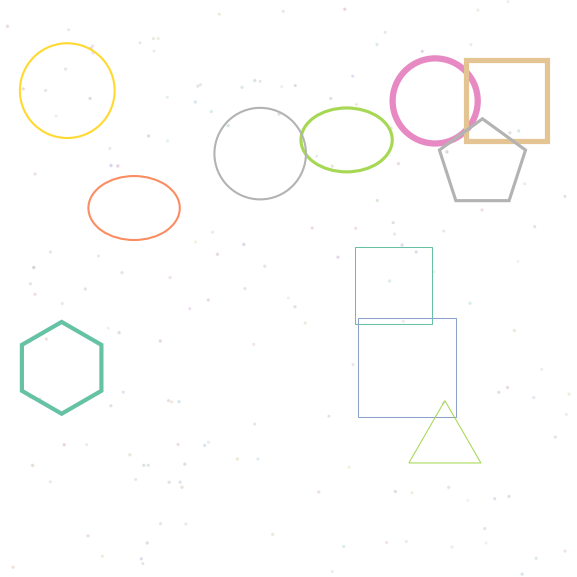[{"shape": "square", "thickness": 0.5, "radius": 0.33, "center": [0.681, 0.505]}, {"shape": "hexagon", "thickness": 2, "radius": 0.4, "center": [0.107, 0.362]}, {"shape": "oval", "thickness": 1, "radius": 0.4, "center": [0.232, 0.639]}, {"shape": "square", "thickness": 0.5, "radius": 0.43, "center": [0.705, 0.363]}, {"shape": "circle", "thickness": 3, "radius": 0.37, "center": [0.754, 0.824]}, {"shape": "oval", "thickness": 1.5, "radius": 0.4, "center": [0.6, 0.757]}, {"shape": "triangle", "thickness": 0.5, "radius": 0.36, "center": [0.77, 0.233]}, {"shape": "circle", "thickness": 1, "radius": 0.41, "center": [0.116, 0.842]}, {"shape": "square", "thickness": 2.5, "radius": 0.35, "center": [0.877, 0.825]}, {"shape": "circle", "thickness": 1, "radius": 0.4, "center": [0.451, 0.733]}, {"shape": "pentagon", "thickness": 1.5, "radius": 0.39, "center": [0.835, 0.715]}]